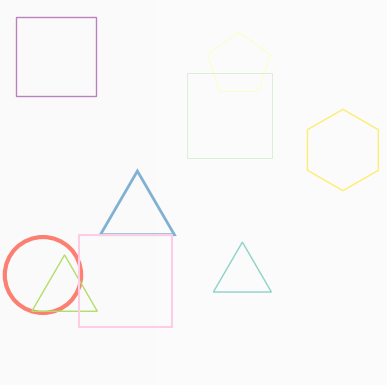[{"shape": "triangle", "thickness": 1, "radius": 0.43, "center": [0.626, 0.285]}, {"shape": "pentagon", "thickness": 0.5, "radius": 0.43, "center": [0.617, 0.832]}, {"shape": "circle", "thickness": 3, "radius": 0.49, "center": [0.111, 0.286]}, {"shape": "triangle", "thickness": 2, "radius": 0.55, "center": [0.355, 0.446]}, {"shape": "triangle", "thickness": 1, "radius": 0.49, "center": [0.167, 0.24]}, {"shape": "square", "thickness": 1.5, "radius": 0.6, "center": [0.323, 0.271]}, {"shape": "square", "thickness": 1, "radius": 0.51, "center": [0.145, 0.852]}, {"shape": "square", "thickness": 0.5, "radius": 0.55, "center": [0.592, 0.701]}, {"shape": "hexagon", "thickness": 1, "radius": 0.53, "center": [0.885, 0.61]}]